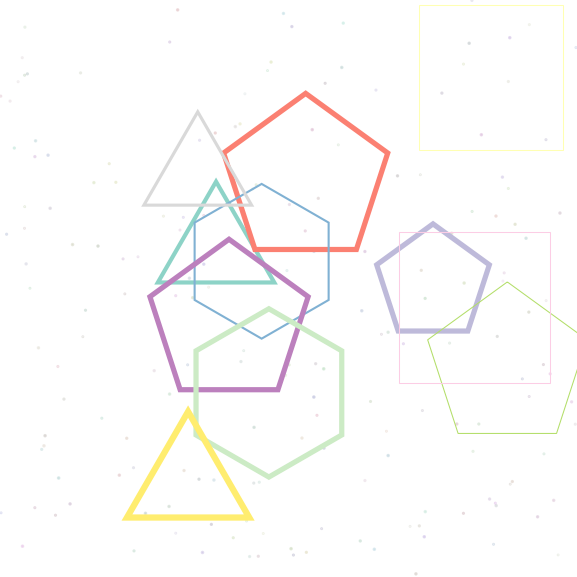[{"shape": "triangle", "thickness": 2, "radius": 0.58, "center": [0.374, 0.568]}, {"shape": "square", "thickness": 0.5, "radius": 0.63, "center": [0.85, 0.865]}, {"shape": "pentagon", "thickness": 2.5, "radius": 0.51, "center": [0.75, 0.509]}, {"shape": "pentagon", "thickness": 2.5, "radius": 0.75, "center": [0.529, 0.688]}, {"shape": "hexagon", "thickness": 1, "radius": 0.67, "center": [0.453, 0.547]}, {"shape": "pentagon", "thickness": 0.5, "radius": 0.73, "center": [0.878, 0.366]}, {"shape": "square", "thickness": 0.5, "radius": 0.65, "center": [0.822, 0.467]}, {"shape": "triangle", "thickness": 1.5, "radius": 0.54, "center": [0.342, 0.698]}, {"shape": "pentagon", "thickness": 2.5, "radius": 0.72, "center": [0.397, 0.441]}, {"shape": "hexagon", "thickness": 2.5, "radius": 0.73, "center": [0.466, 0.319]}, {"shape": "triangle", "thickness": 3, "radius": 0.61, "center": [0.326, 0.164]}]